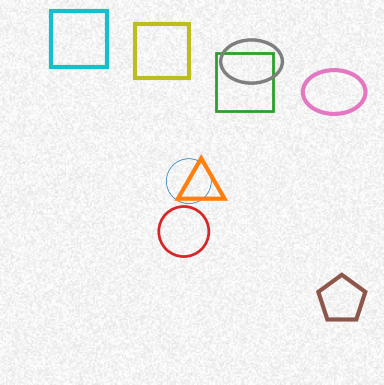[{"shape": "circle", "thickness": 0.5, "radius": 0.29, "center": [0.49, 0.529]}, {"shape": "triangle", "thickness": 3, "radius": 0.35, "center": [0.523, 0.519]}, {"shape": "square", "thickness": 2, "radius": 0.37, "center": [0.636, 0.787]}, {"shape": "circle", "thickness": 2, "radius": 0.32, "center": [0.477, 0.399]}, {"shape": "pentagon", "thickness": 3, "radius": 0.32, "center": [0.888, 0.222]}, {"shape": "oval", "thickness": 3, "radius": 0.41, "center": [0.868, 0.761]}, {"shape": "oval", "thickness": 2.5, "radius": 0.4, "center": [0.653, 0.84]}, {"shape": "square", "thickness": 3, "radius": 0.35, "center": [0.421, 0.868]}, {"shape": "square", "thickness": 3, "radius": 0.36, "center": [0.206, 0.899]}]